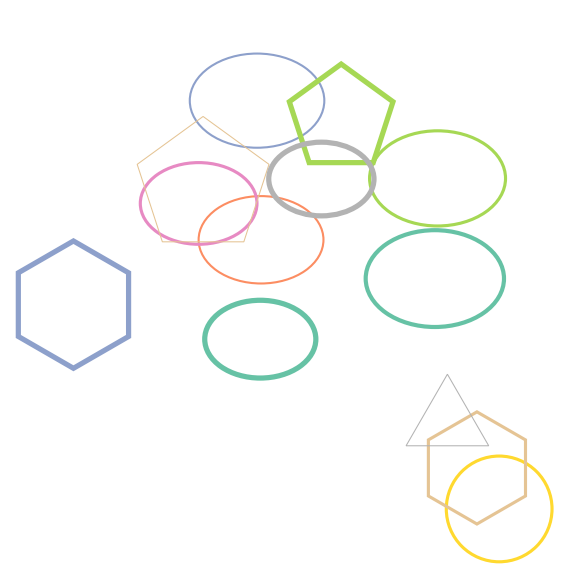[{"shape": "oval", "thickness": 2, "radius": 0.6, "center": [0.753, 0.517]}, {"shape": "oval", "thickness": 2.5, "radius": 0.48, "center": [0.451, 0.412]}, {"shape": "oval", "thickness": 1, "radius": 0.54, "center": [0.452, 0.584]}, {"shape": "oval", "thickness": 1, "radius": 0.58, "center": [0.445, 0.825]}, {"shape": "hexagon", "thickness": 2.5, "radius": 0.55, "center": [0.127, 0.472]}, {"shape": "oval", "thickness": 1.5, "radius": 0.51, "center": [0.344, 0.647]}, {"shape": "pentagon", "thickness": 2.5, "radius": 0.47, "center": [0.591, 0.794]}, {"shape": "oval", "thickness": 1.5, "radius": 0.59, "center": [0.758, 0.69]}, {"shape": "circle", "thickness": 1.5, "radius": 0.46, "center": [0.864, 0.118]}, {"shape": "hexagon", "thickness": 1.5, "radius": 0.49, "center": [0.826, 0.189]}, {"shape": "pentagon", "thickness": 0.5, "radius": 0.6, "center": [0.352, 0.677]}, {"shape": "triangle", "thickness": 0.5, "radius": 0.41, "center": [0.775, 0.269]}, {"shape": "oval", "thickness": 2.5, "radius": 0.46, "center": [0.556, 0.689]}]